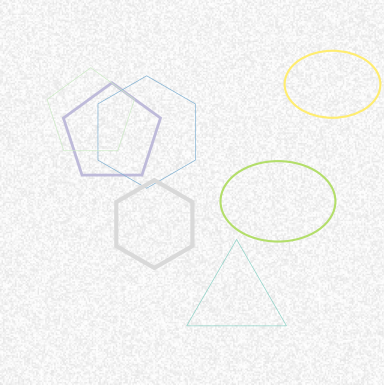[{"shape": "triangle", "thickness": 0.5, "radius": 0.75, "center": [0.615, 0.228]}, {"shape": "pentagon", "thickness": 2, "radius": 0.66, "center": [0.291, 0.652]}, {"shape": "hexagon", "thickness": 0.5, "radius": 0.73, "center": [0.381, 0.657]}, {"shape": "oval", "thickness": 1.5, "radius": 0.75, "center": [0.722, 0.477]}, {"shape": "hexagon", "thickness": 3, "radius": 0.57, "center": [0.401, 0.418]}, {"shape": "pentagon", "thickness": 0.5, "radius": 0.6, "center": [0.236, 0.705]}, {"shape": "oval", "thickness": 1.5, "radius": 0.62, "center": [0.864, 0.781]}]